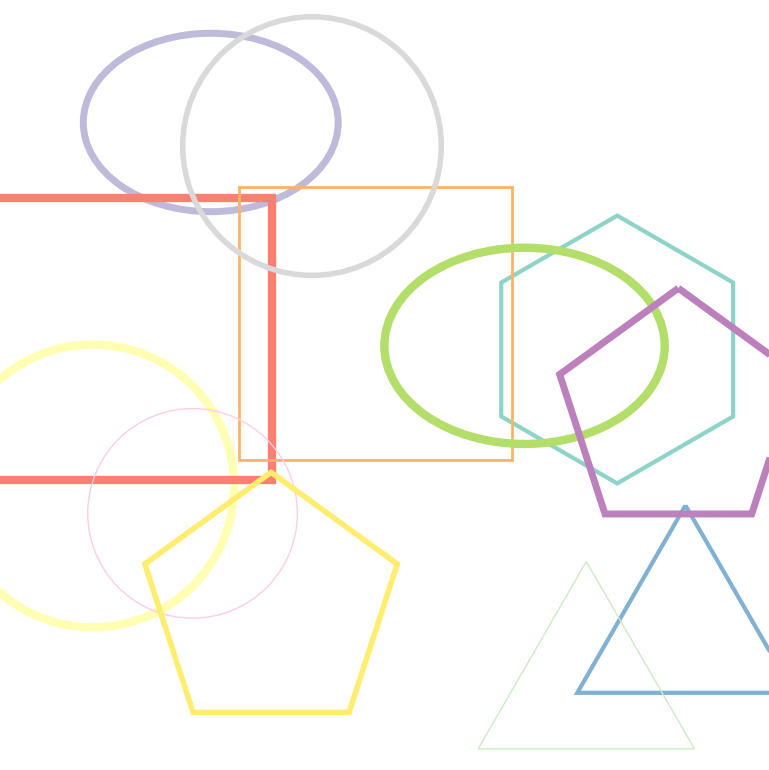[{"shape": "hexagon", "thickness": 1.5, "radius": 0.87, "center": [0.802, 0.546]}, {"shape": "circle", "thickness": 3, "radius": 0.92, "center": [0.12, 0.369]}, {"shape": "oval", "thickness": 2.5, "radius": 0.83, "center": [0.274, 0.841]}, {"shape": "square", "thickness": 3, "radius": 0.92, "center": [0.17, 0.56]}, {"shape": "triangle", "thickness": 1.5, "radius": 0.81, "center": [0.89, 0.181]}, {"shape": "square", "thickness": 1, "radius": 0.89, "center": [0.488, 0.579]}, {"shape": "oval", "thickness": 3, "radius": 0.91, "center": [0.681, 0.551]}, {"shape": "circle", "thickness": 0.5, "radius": 0.68, "center": [0.25, 0.333]}, {"shape": "circle", "thickness": 2, "radius": 0.84, "center": [0.405, 0.81]}, {"shape": "pentagon", "thickness": 2.5, "radius": 0.81, "center": [0.881, 0.464]}, {"shape": "triangle", "thickness": 0.5, "radius": 0.81, "center": [0.761, 0.109]}, {"shape": "pentagon", "thickness": 2, "radius": 0.86, "center": [0.352, 0.214]}]